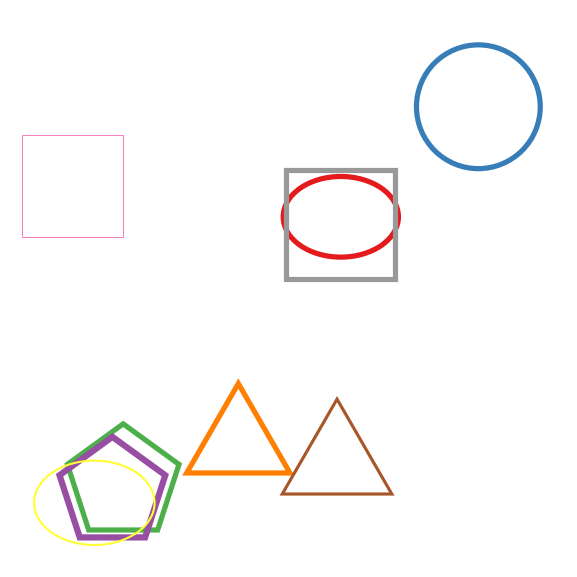[{"shape": "oval", "thickness": 2.5, "radius": 0.5, "center": [0.59, 0.624]}, {"shape": "circle", "thickness": 2.5, "radius": 0.54, "center": [0.828, 0.814]}, {"shape": "pentagon", "thickness": 2.5, "radius": 0.51, "center": [0.213, 0.164]}, {"shape": "pentagon", "thickness": 3, "radius": 0.48, "center": [0.195, 0.146]}, {"shape": "triangle", "thickness": 2.5, "radius": 0.52, "center": [0.413, 0.232]}, {"shape": "oval", "thickness": 1, "radius": 0.52, "center": [0.163, 0.128]}, {"shape": "triangle", "thickness": 1.5, "radius": 0.55, "center": [0.584, 0.198]}, {"shape": "square", "thickness": 0.5, "radius": 0.44, "center": [0.126, 0.677]}, {"shape": "square", "thickness": 2.5, "radius": 0.47, "center": [0.59, 0.61]}]